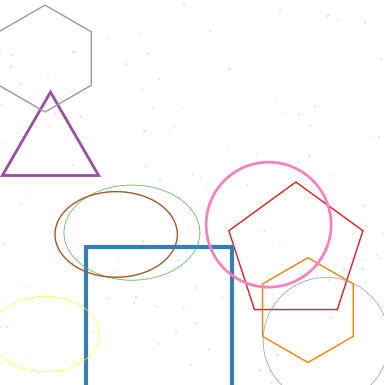[{"shape": "pentagon", "thickness": 1, "radius": 0.92, "center": [0.769, 0.344]}, {"shape": "square", "thickness": 3, "radius": 0.95, "center": [0.413, 0.167]}, {"shape": "oval", "thickness": 0.5, "radius": 0.88, "center": [0.343, 0.396]}, {"shape": "triangle", "thickness": 2, "radius": 0.72, "center": [0.131, 0.616]}, {"shape": "hexagon", "thickness": 1, "radius": 0.68, "center": [0.8, 0.194]}, {"shape": "oval", "thickness": 0.5, "radius": 0.7, "center": [0.118, 0.132]}, {"shape": "oval", "thickness": 1, "radius": 0.79, "center": [0.302, 0.391]}, {"shape": "circle", "thickness": 2, "radius": 0.81, "center": [0.698, 0.417]}, {"shape": "hexagon", "thickness": 1, "radius": 0.69, "center": [0.117, 0.848]}, {"shape": "circle", "thickness": 0.5, "radius": 0.82, "center": [0.847, 0.116]}]